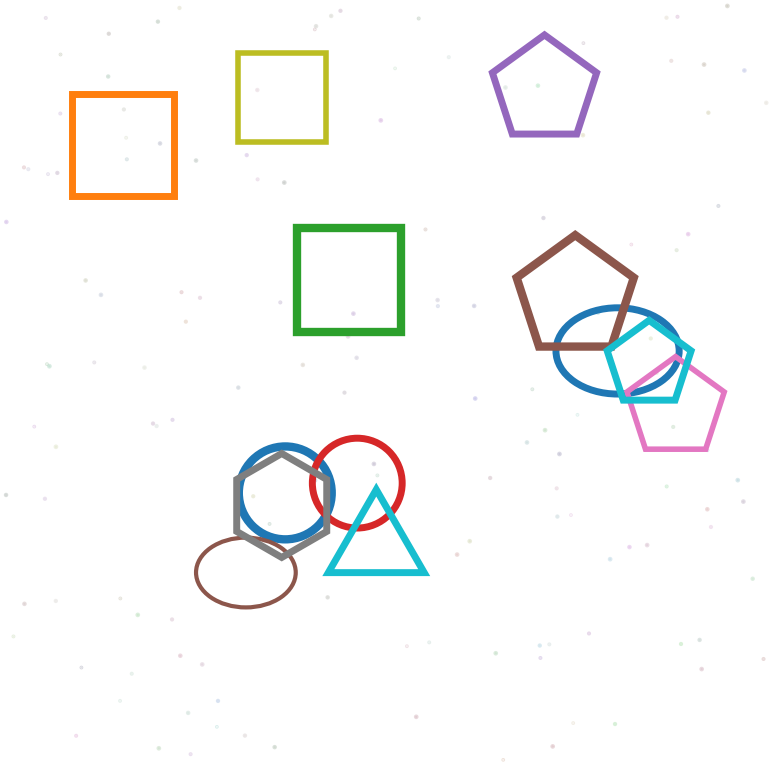[{"shape": "oval", "thickness": 2.5, "radius": 0.4, "center": [0.802, 0.544]}, {"shape": "circle", "thickness": 3, "radius": 0.3, "center": [0.37, 0.36]}, {"shape": "square", "thickness": 2.5, "radius": 0.33, "center": [0.159, 0.811]}, {"shape": "square", "thickness": 3, "radius": 0.34, "center": [0.453, 0.636]}, {"shape": "circle", "thickness": 2.5, "radius": 0.29, "center": [0.464, 0.373]}, {"shape": "pentagon", "thickness": 2.5, "radius": 0.36, "center": [0.707, 0.883]}, {"shape": "pentagon", "thickness": 3, "radius": 0.4, "center": [0.747, 0.615]}, {"shape": "oval", "thickness": 1.5, "radius": 0.32, "center": [0.319, 0.256]}, {"shape": "pentagon", "thickness": 2, "radius": 0.33, "center": [0.877, 0.47]}, {"shape": "hexagon", "thickness": 2.5, "radius": 0.34, "center": [0.366, 0.344]}, {"shape": "square", "thickness": 2, "radius": 0.29, "center": [0.366, 0.873]}, {"shape": "triangle", "thickness": 2.5, "radius": 0.36, "center": [0.489, 0.292]}, {"shape": "pentagon", "thickness": 2.5, "radius": 0.29, "center": [0.843, 0.527]}]